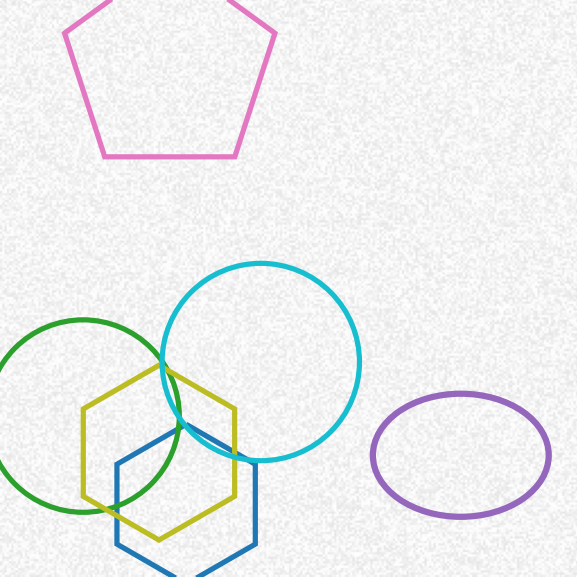[{"shape": "hexagon", "thickness": 2.5, "radius": 0.69, "center": [0.322, 0.126]}, {"shape": "circle", "thickness": 2.5, "radius": 0.83, "center": [0.144, 0.279]}, {"shape": "oval", "thickness": 3, "radius": 0.76, "center": [0.798, 0.211]}, {"shape": "pentagon", "thickness": 2.5, "radius": 0.96, "center": [0.294, 0.883]}, {"shape": "hexagon", "thickness": 2.5, "radius": 0.76, "center": [0.275, 0.215]}, {"shape": "circle", "thickness": 2.5, "radius": 0.85, "center": [0.452, 0.372]}]